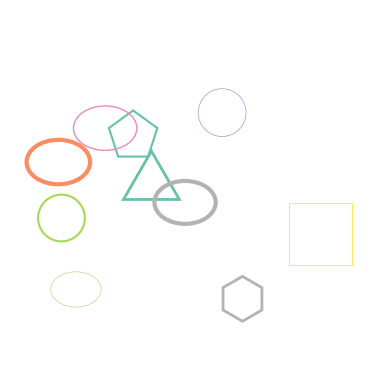[{"shape": "pentagon", "thickness": 1.5, "radius": 0.33, "center": [0.346, 0.647]}, {"shape": "triangle", "thickness": 2, "radius": 0.42, "center": [0.393, 0.524]}, {"shape": "oval", "thickness": 3, "radius": 0.41, "center": [0.152, 0.579]}, {"shape": "circle", "thickness": 0.5, "radius": 0.31, "center": [0.577, 0.707]}, {"shape": "oval", "thickness": 1, "radius": 0.41, "center": [0.273, 0.667]}, {"shape": "circle", "thickness": 1.5, "radius": 0.3, "center": [0.16, 0.434]}, {"shape": "square", "thickness": 0.5, "radius": 0.41, "center": [0.832, 0.393]}, {"shape": "oval", "thickness": 0.5, "radius": 0.33, "center": [0.197, 0.248]}, {"shape": "hexagon", "thickness": 2, "radius": 0.29, "center": [0.63, 0.224]}, {"shape": "oval", "thickness": 3, "radius": 0.4, "center": [0.481, 0.474]}]